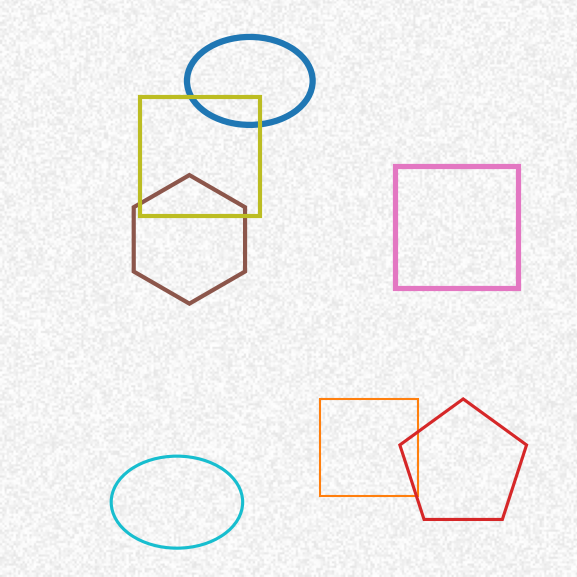[{"shape": "oval", "thickness": 3, "radius": 0.54, "center": [0.433, 0.859]}, {"shape": "square", "thickness": 1, "radius": 0.42, "center": [0.639, 0.224]}, {"shape": "pentagon", "thickness": 1.5, "radius": 0.58, "center": [0.802, 0.193]}, {"shape": "hexagon", "thickness": 2, "radius": 0.56, "center": [0.328, 0.585]}, {"shape": "square", "thickness": 2.5, "radius": 0.53, "center": [0.79, 0.606]}, {"shape": "square", "thickness": 2, "radius": 0.52, "center": [0.346, 0.729]}, {"shape": "oval", "thickness": 1.5, "radius": 0.57, "center": [0.306, 0.13]}]